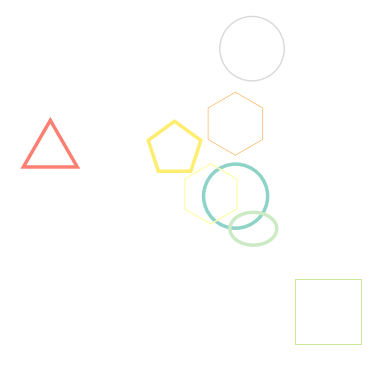[{"shape": "circle", "thickness": 2.5, "radius": 0.42, "center": [0.612, 0.49]}, {"shape": "hexagon", "thickness": 1, "radius": 0.39, "center": [0.547, 0.496]}, {"shape": "triangle", "thickness": 2.5, "radius": 0.4, "center": [0.131, 0.607]}, {"shape": "hexagon", "thickness": 0.5, "radius": 0.41, "center": [0.611, 0.679]}, {"shape": "square", "thickness": 0.5, "radius": 0.42, "center": [0.852, 0.19]}, {"shape": "circle", "thickness": 1, "radius": 0.42, "center": [0.655, 0.874]}, {"shape": "oval", "thickness": 2.5, "radius": 0.3, "center": [0.658, 0.406]}, {"shape": "pentagon", "thickness": 2.5, "radius": 0.36, "center": [0.453, 0.613]}]